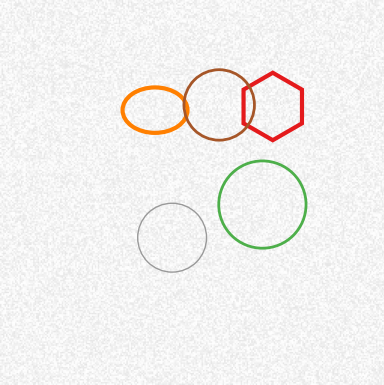[{"shape": "hexagon", "thickness": 3, "radius": 0.44, "center": [0.708, 0.723]}, {"shape": "circle", "thickness": 2, "radius": 0.57, "center": [0.682, 0.469]}, {"shape": "oval", "thickness": 3, "radius": 0.42, "center": [0.403, 0.714]}, {"shape": "circle", "thickness": 2, "radius": 0.46, "center": [0.569, 0.727]}, {"shape": "circle", "thickness": 1, "radius": 0.45, "center": [0.447, 0.383]}]